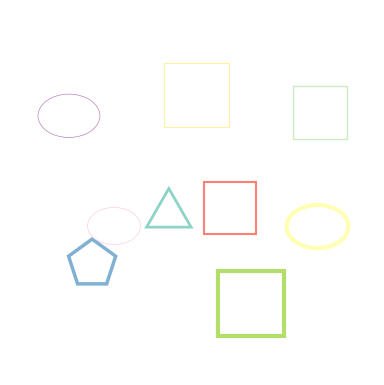[{"shape": "triangle", "thickness": 2, "radius": 0.33, "center": [0.438, 0.443]}, {"shape": "oval", "thickness": 3, "radius": 0.4, "center": [0.825, 0.411]}, {"shape": "square", "thickness": 1.5, "radius": 0.34, "center": [0.596, 0.46]}, {"shape": "pentagon", "thickness": 2.5, "radius": 0.32, "center": [0.239, 0.315]}, {"shape": "square", "thickness": 3, "radius": 0.43, "center": [0.651, 0.212]}, {"shape": "oval", "thickness": 0.5, "radius": 0.34, "center": [0.296, 0.413]}, {"shape": "oval", "thickness": 0.5, "radius": 0.4, "center": [0.179, 0.699]}, {"shape": "square", "thickness": 1, "radius": 0.35, "center": [0.832, 0.708]}, {"shape": "square", "thickness": 0.5, "radius": 0.42, "center": [0.51, 0.753]}]